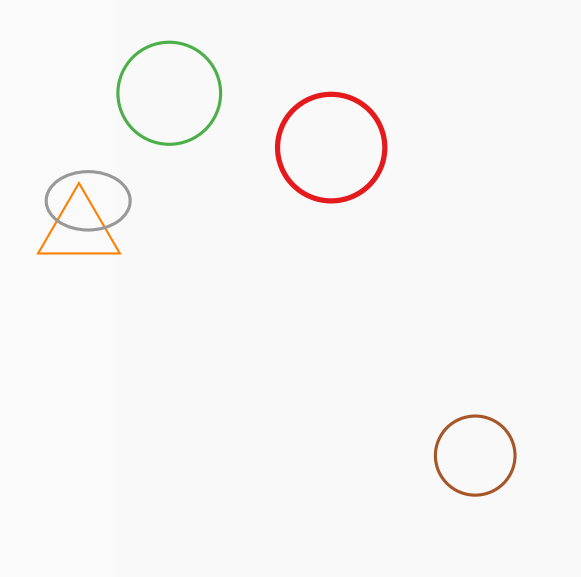[{"shape": "circle", "thickness": 2.5, "radius": 0.46, "center": [0.57, 0.744]}, {"shape": "circle", "thickness": 1.5, "radius": 0.44, "center": [0.291, 0.838]}, {"shape": "triangle", "thickness": 1, "radius": 0.41, "center": [0.136, 0.601]}, {"shape": "circle", "thickness": 1.5, "radius": 0.34, "center": [0.818, 0.21]}, {"shape": "oval", "thickness": 1.5, "radius": 0.36, "center": [0.152, 0.651]}]